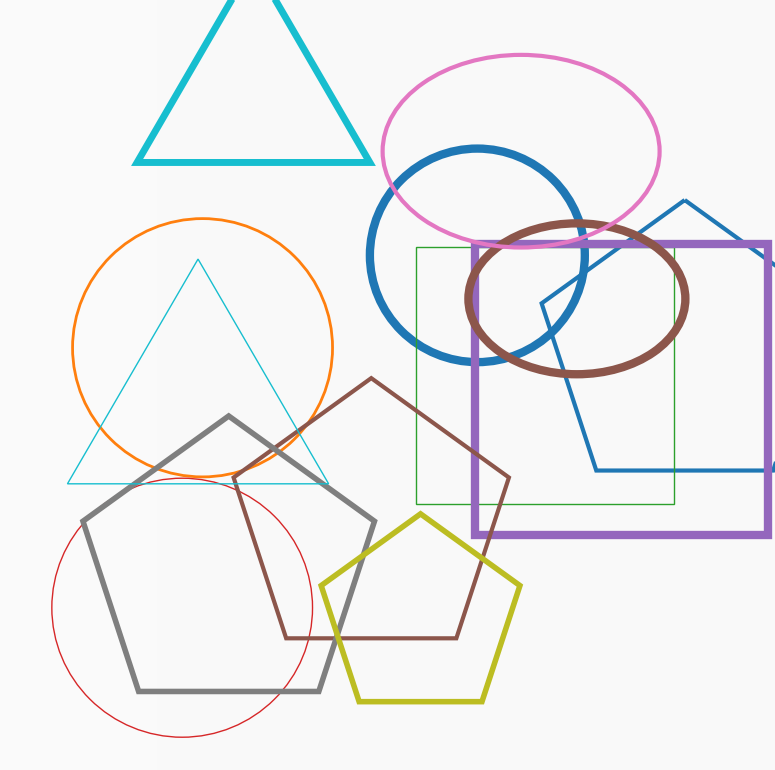[{"shape": "circle", "thickness": 3, "radius": 0.69, "center": [0.616, 0.668]}, {"shape": "pentagon", "thickness": 1.5, "radius": 0.97, "center": [0.884, 0.546]}, {"shape": "circle", "thickness": 1, "radius": 0.84, "center": [0.261, 0.548]}, {"shape": "square", "thickness": 0.5, "radius": 0.83, "center": [0.703, 0.512]}, {"shape": "circle", "thickness": 0.5, "radius": 0.84, "center": [0.235, 0.211]}, {"shape": "square", "thickness": 3, "radius": 0.94, "center": [0.802, 0.494]}, {"shape": "pentagon", "thickness": 1.5, "radius": 0.93, "center": [0.479, 0.322]}, {"shape": "oval", "thickness": 3, "radius": 0.7, "center": [0.744, 0.612]}, {"shape": "oval", "thickness": 1.5, "radius": 0.89, "center": [0.672, 0.804]}, {"shape": "pentagon", "thickness": 2, "radius": 0.99, "center": [0.295, 0.262]}, {"shape": "pentagon", "thickness": 2, "radius": 0.67, "center": [0.543, 0.198]}, {"shape": "triangle", "thickness": 2.5, "radius": 0.87, "center": [0.327, 0.876]}, {"shape": "triangle", "thickness": 0.5, "radius": 0.97, "center": [0.256, 0.469]}]